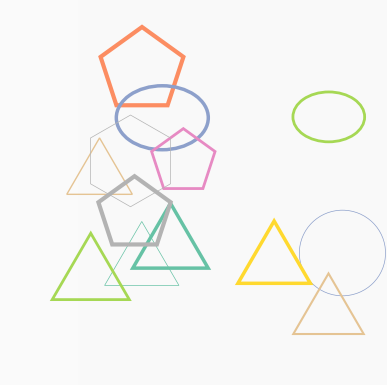[{"shape": "triangle", "thickness": 2.5, "radius": 0.56, "center": [0.44, 0.36]}, {"shape": "triangle", "thickness": 0.5, "radius": 0.55, "center": [0.366, 0.314]}, {"shape": "pentagon", "thickness": 3, "radius": 0.56, "center": [0.366, 0.817]}, {"shape": "circle", "thickness": 0.5, "radius": 0.56, "center": [0.884, 0.343]}, {"shape": "oval", "thickness": 2.5, "radius": 0.59, "center": [0.419, 0.694]}, {"shape": "pentagon", "thickness": 2, "radius": 0.43, "center": [0.473, 0.58]}, {"shape": "triangle", "thickness": 2, "radius": 0.57, "center": [0.234, 0.279]}, {"shape": "oval", "thickness": 2, "radius": 0.46, "center": [0.848, 0.696]}, {"shape": "triangle", "thickness": 2.5, "radius": 0.54, "center": [0.707, 0.318]}, {"shape": "triangle", "thickness": 1, "radius": 0.49, "center": [0.257, 0.544]}, {"shape": "triangle", "thickness": 1.5, "radius": 0.52, "center": [0.848, 0.185]}, {"shape": "pentagon", "thickness": 3, "radius": 0.49, "center": [0.347, 0.444]}, {"shape": "hexagon", "thickness": 0.5, "radius": 0.6, "center": [0.337, 0.582]}]